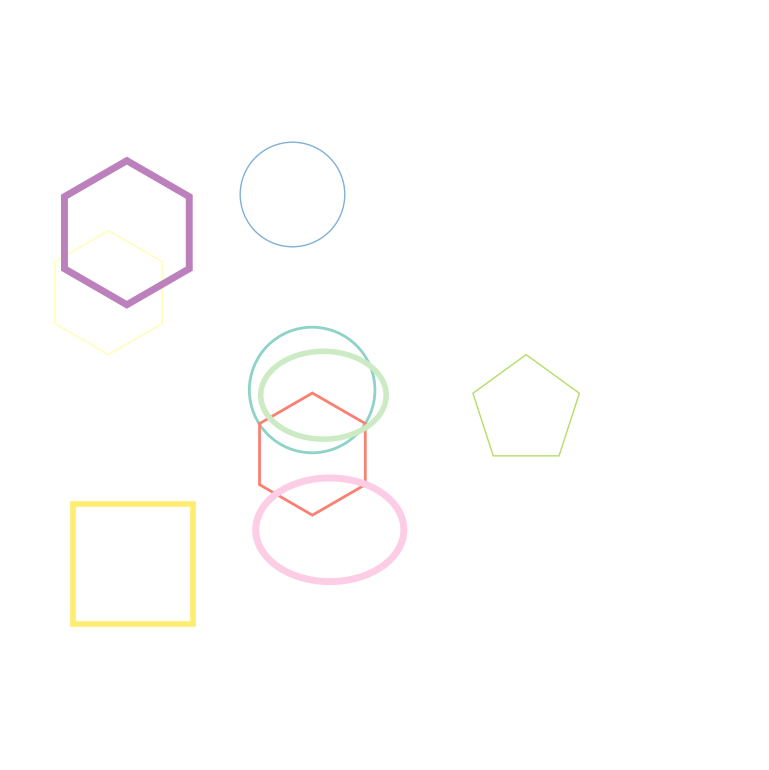[{"shape": "circle", "thickness": 1, "radius": 0.41, "center": [0.405, 0.494]}, {"shape": "hexagon", "thickness": 0.5, "radius": 0.4, "center": [0.141, 0.62]}, {"shape": "hexagon", "thickness": 1, "radius": 0.4, "center": [0.406, 0.41]}, {"shape": "circle", "thickness": 0.5, "radius": 0.34, "center": [0.38, 0.747]}, {"shape": "pentagon", "thickness": 0.5, "radius": 0.36, "center": [0.683, 0.467]}, {"shape": "oval", "thickness": 2.5, "radius": 0.48, "center": [0.428, 0.312]}, {"shape": "hexagon", "thickness": 2.5, "radius": 0.47, "center": [0.165, 0.698]}, {"shape": "oval", "thickness": 2, "radius": 0.41, "center": [0.42, 0.487]}, {"shape": "square", "thickness": 2, "radius": 0.39, "center": [0.173, 0.267]}]